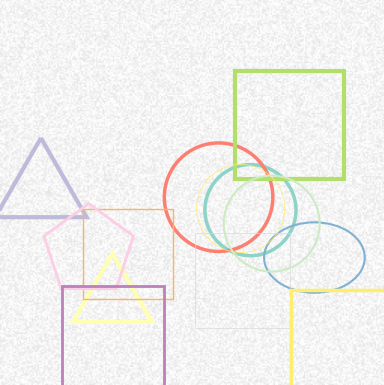[{"shape": "circle", "thickness": 2.5, "radius": 0.59, "center": [0.651, 0.454]}, {"shape": "triangle", "thickness": 3, "radius": 0.59, "center": [0.292, 0.223]}, {"shape": "triangle", "thickness": 3, "radius": 0.69, "center": [0.106, 0.504]}, {"shape": "circle", "thickness": 2.5, "radius": 0.7, "center": [0.568, 0.488]}, {"shape": "oval", "thickness": 1.5, "radius": 0.65, "center": [0.817, 0.331]}, {"shape": "square", "thickness": 1, "radius": 0.58, "center": [0.331, 0.339]}, {"shape": "square", "thickness": 3, "radius": 0.7, "center": [0.752, 0.675]}, {"shape": "pentagon", "thickness": 2, "radius": 0.61, "center": [0.23, 0.349]}, {"shape": "square", "thickness": 0.5, "radius": 0.62, "center": [0.629, 0.271]}, {"shape": "square", "thickness": 2, "radius": 0.66, "center": [0.294, 0.125]}, {"shape": "circle", "thickness": 1.5, "radius": 0.62, "center": [0.706, 0.419]}, {"shape": "circle", "thickness": 0.5, "radius": 0.57, "center": [0.625, 0.458]}, {"shape": "square", "thickness": 2.5, "radius": 0.66, "center": [0.888, 0.115]}]